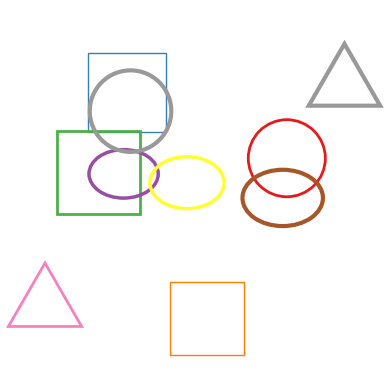[{"shape": "circle", "thickness": 2, "radius": 0.5, "center": [0.745, 0.589]}, {"shape": "square", "thickness": 1, "radius": 0.51, "center": [0.33, 0.759]}, {"shape": "square", "thickness": 2, "radius": 0.54, "center": [0.256, 0.552]}, {"shape": "oval", "thickness": 2.5, "radius": 0.45, "center": [0.321, 0.548]}, {"shape": "square", "thickness": 1, "radius": 0.48, "center": [0.538, 0.172]}, {"shape": "oval", "thickness": 2.5, "radius": 0.48, "center": [0.486, 0.525]}, {"shape": "oval", "thickness": 3, "radius": 0.52, "center": [0.734, 0.486]}, {"shape": "triangle", "thickness": 2, "radius": 0.55, "center": [0.117, 0.207]}, {"shape": "triangle", "thickness": 3, "radius": 0.54, "center": [0.895, 0.779]}, {"shape": "circle", "thickness": 3, "radius": 0.53, "center": [0.339, 0.711]}]